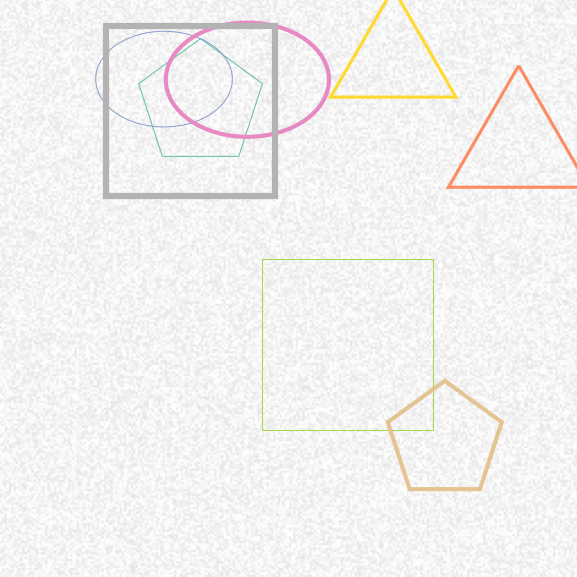[{"shape": "pentagon", "thickness": 0.5, "radius": 0.56, "center": [0.347, 0.82]}, {"shape": "triangle", "thickness": 1.5, "radius": 0.7, "center": [0.898, 0.745]}, {"shape": "oval", "thickness": 0.5, "radius": 0.59, "center": [0.284, 0.862]}, {"shape": "oval", "thickness": 2, "radius": 0.71, "center": [0.428, 0.861]}, {"shape": "square", "thickness": 0.5, "radius": 0.74, "center": [0.602, 0.403]}, {"shape": "triangle", "thickness": 1.5, "radius": 0.63, "center": [0.681, 0.894]}, {"shape": "pentagon", "thickness": 2, "radius": 0.52, "center": [0.77, 0.236]}, {"shape": "square", "thickness": 3, "radius": 0.73, "center": [0.33, 0.807]}]